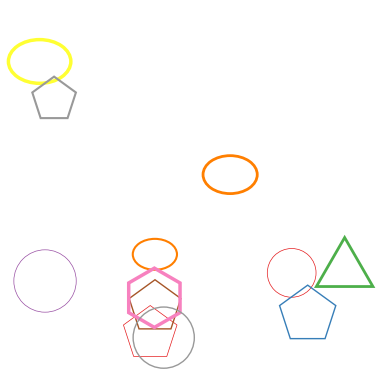[{"shape": "pentagon", "thickness": 0.5, "radius": 0.37, "center": [0.39, 0.133]}, {"shape": "circle", "thickness": 0.5, "radius": 0.32, "center": [0.758, 0.291]}, {"shape": "pentagon", "thickness": 1, "radius": 0.38, "center": [0.799, 0.183]}, {"shape": "triangle", "thickness": 2, "radius": 0.42, "center": [0.895, 0.298]}, {"shape": "circle", "thickness": 0.5, "radius": 0.41, "center": [0.117, 0.27]}, {"shape": "oval", "thickness": 2, "radius": 0.35, "center": [0.598, 0.546]}, {"shape": "oval", "thickness": 1.5, "radius": 0.29, "center": [0.402, 0.339]}, {"shape": "oval", "thickness": 2.5, "radius": 0.41, "center": [0.103, 0.84]}, {"shape": "pentagon", "thickness": 1, "radius": 0.35, "center": [0.403, 0.203]}, {"shape": "hexagon", "thickness": 2.5, "radius": 0.38, "center": [0.401, 0.227]}, {"shape": "circle", "thickness": 1, "radius": 0.4, "center": [0.425, 0.123]}, {"shape": "pentagon", "thickness": 1.5, "radius": 0.3, "center": [0.141, 0.741]}]